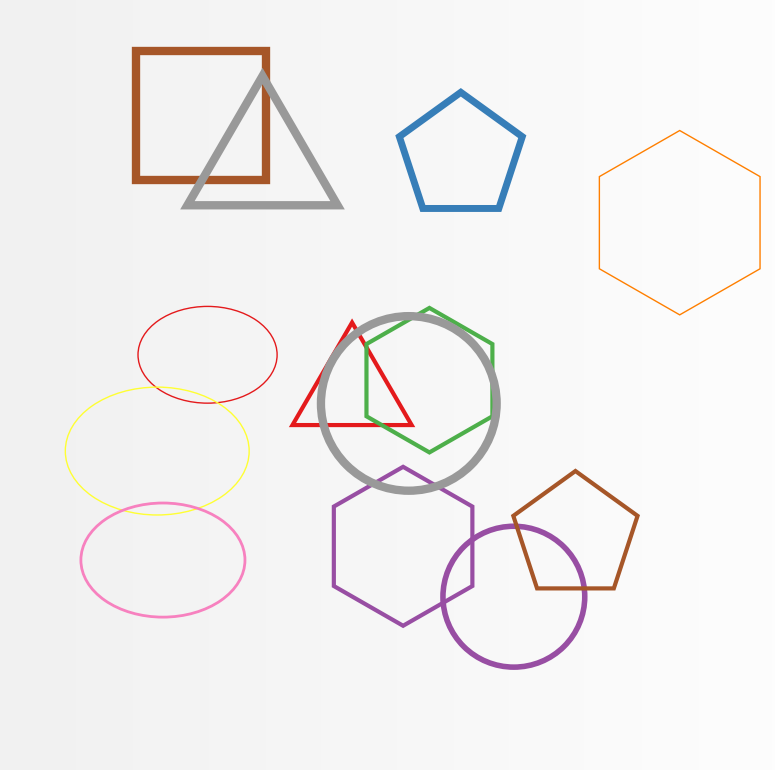[{"shape": "triangle", "thickness": 1.5, "radius": 0.44, "center": [0.454, 0.492]}, {"shape": "oval", "thickness": 0.5, "radius": 0.45, "center": [0.268, 0.539]}, {"shape": "pentagon", "thickness": 2.5, "radius": 0.42, "center": [0.595, 0.797]}, {"shape": "hexagon", "thickness": 1.5, "radius": 0.47, "center": [0.554, 0.506]}, {"shape": "circle", "thickness": 2, "radius": 0.46, "center": [0.663, 0.225]}, {"shape": "hexagon", "thickness": 1.5, "radius": 0.52, "center": [0.52, 0.291]}, {"shape": "hexagon", "thickness": 0.5, "radius": 0.6, "center": [0.877, 0.711]}, {"shape": "oval", "thickness": 0.5, "radius": 0.59, "center": [0.203, 0.414]}, {"shape": "pentagon", "thickness": 1.5, "radius": 0.42, "center": [0.743, 0.304]}, {"shape": "square", "thickness": 3, "radius": 0.42, "center": [0.26, 0.85]}, {"shape": "oval", "thickness": 1, "radius": 0.53, "center": [0.21, 0.273]}, {"shape": "circle", "thickness": 3, "radius": 0.57, "center": [0.527, 0.476]}, {"shape": "triangle", "thickness": 3, "radius": 0.56, "center": [0.339, 0.789]}]